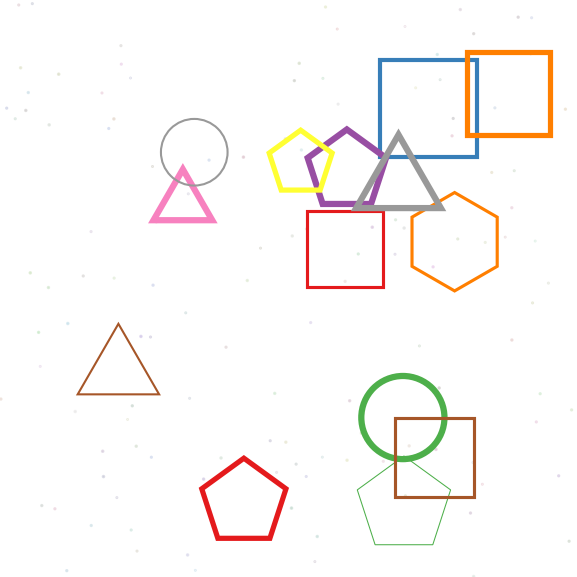[{"shape": "pentagon", "thickness": 2.5, "radius": 0.38, "center": [0.422, 0.129]}, {"shape": "square", "thickness": 1.5, "radius": 0.33, "center": [0.597, 0.568]}, {"shape": "square", "thickness": 2, "radius": 0.42, "center": [0.742, 0.811]}, {"shape": "pentagon", "thickness": 0.5, "radius": 0.42, "center": [0.699, 0.125]}, {"shape": "circle", "thickness": 3, "radius": 0.36, "center": [0.698, 0.276]}, {"shape": "pentagon", "thickness": 3, "radius": 0.36, "center": [0.601, 0.704]}, {"shape": "square", "thickness": 2.5, "radius": 0.36, "center": [0.881, 0.837]}, {"shape": "hexagon", "thickness": 1.5, "radius": 0.43, "center": [0.787, 0.581]}, {"shape": "pentagon", "thickness": 2.5, "radius": 0.29, "center": [0.521, 0.716]}, {"shape": "triangle", "thickness": 1, "radius": 0.41, "center": [0.205, 0.357]}, {"shape": "square", "thickness": 1.5, "radius": 0.34, "center": [0.752, 0.206]}, {"shape": "triangle", "thickness": 3, "radius": 0.29, "center": [0.317, 0.647]}, {"shape": "triangle", "thickness": 3, "radius": 0.42, "center": [0.69, 0.681]}, {"shape": "circle", "thickness": 1, "radius": 0.29, "center": [0.336, 0.736]}]